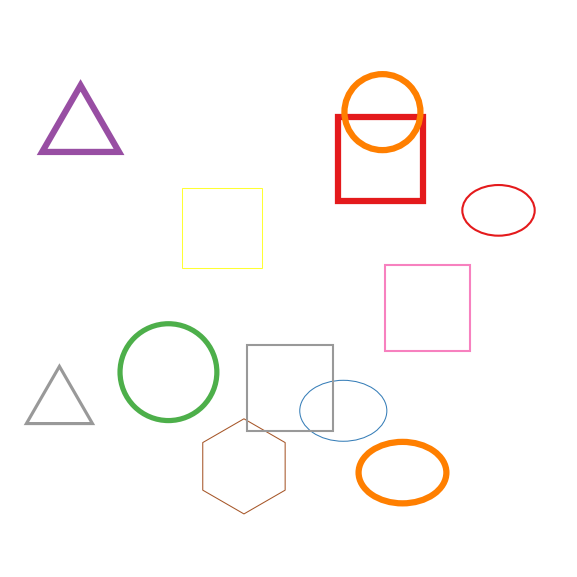[{"shape": "oval", "thickness": 1, "radius": 0.31, "center": [0.863, 0.635]}, {"shape": "square", "thickness": 3, "radius": 0.37, "center": [0.659, 0.724]}, {"shape": "oval", "thickness": 0.5, "radius": 0.38, "center": [0.594, 0.288]}, {"shape": "circle", "thickness": 2.5, "radius": 0.42, "center": [0.292, 0.355]}, {"shape": "triangle", "thickness": 3, "radius": 0.38, "center": [0.14, 0.774]}, {"shape": "circle", "thickness": 3, "radius": 0.33, "center": [0.662, 0.805]}, {"shape": "oval", "thickness": 3, "radius": 0.38, "center": [0.697, 0.181]}, {"shape": "square", "thickness": 0.5, "radius": 0.35, "center": [0.384, 0.605]}, {"shape": "hexagon", "thickness": 0.5, "radius": 0.41, "center": [0.422, 0.192]}, {"shape": "square", "thickness": 1, "radius": 0.37, "center": [0.74, 0.466]}, {"shape": "triangle", "thickness": 1.5, "radius": 0.33, "center": [0.103, 0.299]}, {"shape": "square", "thickness": 1, "radius": 0.37, "center": [0.502, 0.327]}]